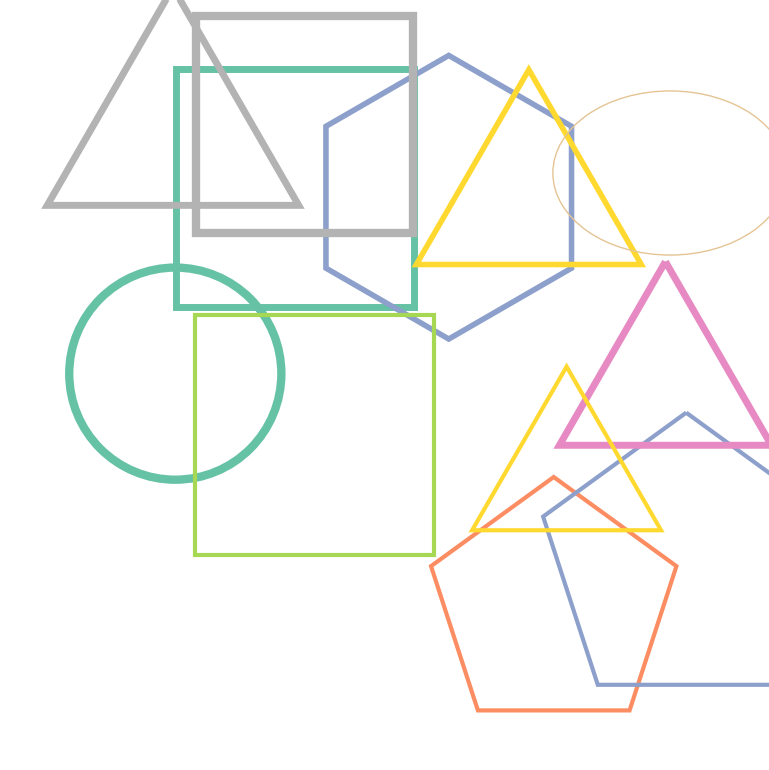[{"shape": "circle", "thickness": 3, "radius": 0.69, "center": [0.228, 0.515]}, {"shape": "square", "thickness": 2.5, "radius": 0.77, "center": [0.383, 0.755]}, {"shape": "pentagon", "thickness": 1.5, "radius": 0.84, "center": [0.719, 0.213]}, {"shape": "hexagon", "thickness": 2, "radius": 0.92, "center": [0.583, 0.744]}, {"shape": "pentagon", "thickness": 1.5, "radius": 0.98, "center": [0.891, 0.269]}, {"shape": "triangle", "thickness": 2.5, "radius": 0.79, "center": [0.864, 0.501]}, {"shape": "square", "thickness": 1.5, "radius": 0.78, "center": [0.409, 0.435]}, {"shape": "triangle", "thickness": 2, "radius": 0.84, "center": [0.687, 0.741]}, {"shape": "triangle", "thickness": 1.5, "radius": 0.71, "center": [0.736, 0.382]}, {"shape": "oval", "thickness": 0.5, "radius": 0.76, "center": [0.87, 0.775]}, {"shape": "triangle", "thickness": 2.5, "radius": 0.94, "center": [0.225, 0.828]}, {"shape": "square", "thickness": 3, "radius": 0.7, "center": [0.395, 0.838]}]